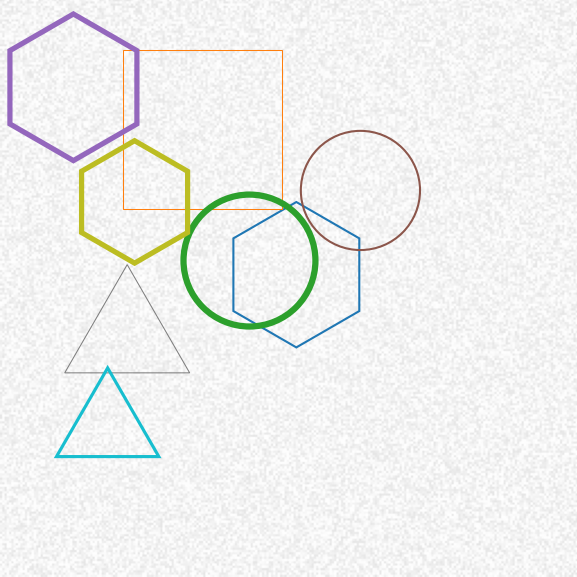[{"shape": "hexagon", "thickness": 1, "radius": 0.63, "center": [0.513, 0.523]}, {"shape": "square", "thickness": 0.5, "radius": 0.69, "center": [0.351, 0.774]}, {"shape": "circle", "thickness": 3, "radius": 0.57, "center": [0.432, 0.548]}, {"shape": "hexagon", "thickness": 2.5, "radius": 0.63, "center": [0.127, 0.848]}, {"shape": "circle", "thickness": 1, "radius": 0.52, "center": [0.624, 0.669]}, {"shape": "triangle", "thickness": 0.5, "radius": 0.62, "center": [0.22, 0.416]}, {"shape": "hexagon", "thickness": 2.5, "radius": 0.53, "center": [0.233, 0.649]}, {"shape": "triangle", "thickness": 1.5, "radius": 0.51, "center": [0.186, 0.26]}]